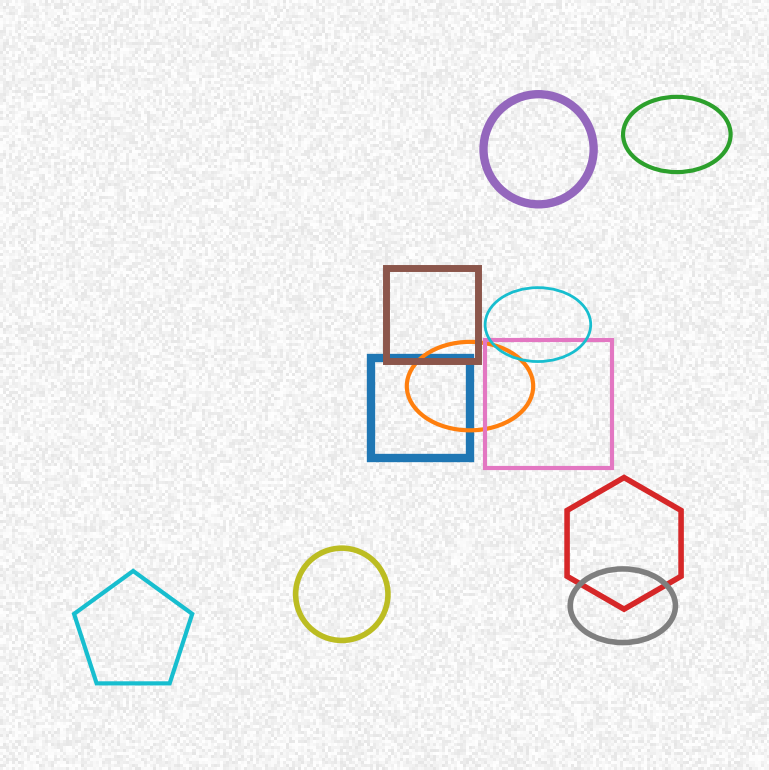[{"shape": "square", "thickness": 3, "radius": 0.32, "center": [0.546, 0.47]}, {"shape": "oval", "thickness": 1.5, "radius": 0.41, "center": [0.61, 0.499]}, {"shape": "oval", "thickness": 1.5, "radius": 0.35, "center": [0.879, 0.825]}, {"shape": "hexagon", "thickness": 2, "radius": 0.43, "center": [0.81, 0.294]}, {"shape": "circle", "thickness": 3, "radius": 0.36, "center": [0.699, 0.806]}, {"shape": "square", "thickness": 2.5, "radius": 0.3, "center": [0.561, 0.591]}, {"shape": "square", "thickness": 1.5, "radius": 0.41, "center": [0.712, 0.476]}, {"shape": "oval", "thickness": 2, "radius": 0.34, "center": [0.809, 0.213]}, {"shape": "circle", "thickness": 2, "radius": 0.3, "center": [0.444, 0.228]}, {"shape": "pentagon", "thickness": 1.5, "radius": 0.4, "center": [0.173, 0.178]}, {"shape": "oval", "thickness": 1, "radius": 0.34, "center": [0.699, 0.578]}]